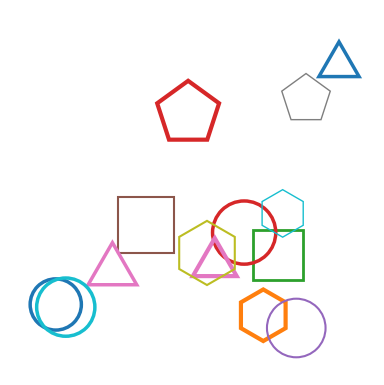[{"shape": "circle", "thickness": 2.5, "radius": 0.33, "center": [0.145, 0.209]}, {"shape": "triangle", "thickness": 2.5, "radius": 0.3, "center": [0.881, 0.831]}, {"shape": "hexagon", "thickness": 3, "radius": 0.33, "center": [0.684, 0.181]}, {"shape": "square", "thickness": 2, "radius": 0.33, "center": [0.722, 0.337]}, {"shape": "pentagon", "thickness": 3, "radius": 0.42, "center": [0.489, 0.706]}, {"shape": "circle", "thickness": 2.5, "radius": 0.41, "center": [0.634, 0.396]}, {"shape": "circle", "thickness": 1.5, "radius": 0.38, "center": [0.769, 0.148]}, {"shape": "square", "thickness": 1.5, "radius": 0.36, "center": [0.379, 0.416]}, {"shape": "triangle", "thickness": 3, "radius": 0.33, "center": [0.558, 0.316]}, {"shape": "triangle", "thickness": 2.5, "radius": 0.36, "center": [0.292, 0.297]}, {"shape": "pentagon", "thickness": 1, "radius": 0.33, "center": [0.795, 0.743]}, {"shape": "hexagon", "thickness": 1.5, "radius": 0.42, "center": [0.538, 0.343]}, {"shape": "circle", "thickness": 2.5, "radius": 0.38, "center": [0.171, 0.202]}, {"shape": "hexagon", "thickness": 1, "radius": 0.31, "center": [0.734, 0.446]}]